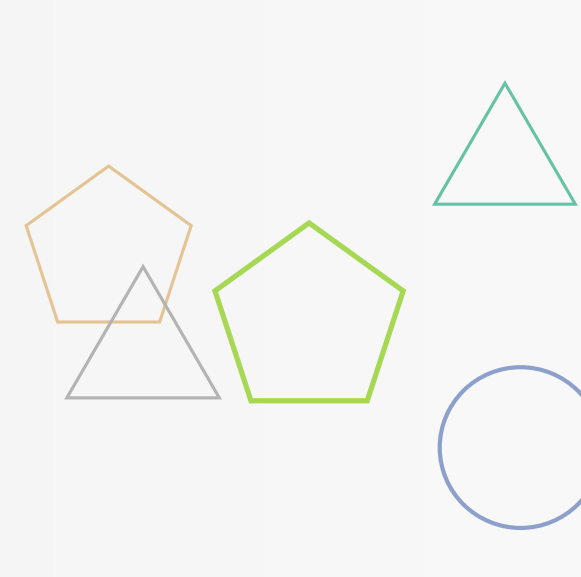[{"shape": "triangle", "thickness": 1.5, "radius": 0.7, "center": [0.869, 0.715]}, {"shape": "circle", "thickness": 2, "radius": 0.7, "center": [0.896, 0.224]}, {"shape": "pentagon", "thickness": 2.5, "radius": 0.85, "center": [0.532, 0.443]}, {"shape": "pentagon", "thickness": 1.5, "radius": 0.75, "center": [0.187, 0.562]}, {"shape": "triangle", "thickness": 1.5, "radius": 0.76, "center": [0.246, 0.386]}]